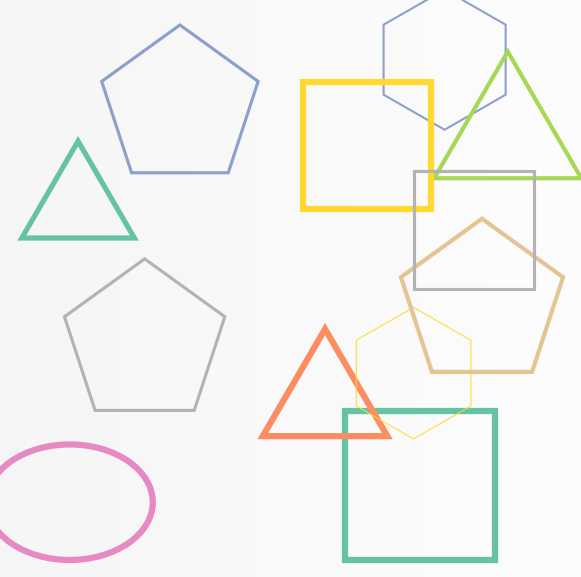[{"shape": "triangle", "thickness": 2.5, "radius": 0.56, "center": [0.134, 0.643]}, {"shape": "square", "thickness": 3, "radius": 0.64, "center": [0.723, 0.158]}, {"shape": "triangle", "thickness": 3, "radius": 0.62, "center": [0.559, 0.306]}, {"shape": "pentagon", "thickness": 1.5, "radius": 0.71, "center": [0.31, 0.814]}, {"shape": "hexagon", "thickness": 1, "radius": 0.61, "center": [0.765, 0.896]}, {"shape": "oval", "thickness": 3, "radius": 0.71, "center": [0.12, 0.13]}, {"shape": "triangle", "thickness": 2, "radius": 0.73, "center": [0.874, 0.764]}, {"shape": "hexagon", "thickness": 0.5, "radius": 0.57, "center": [0.712, 0.353]}, {"shape": "square", "thickness": 3, "radius": 0.55, "center": [0.631, 0.747]}, {"shape": "pentagon", "thickness": 2, "radius": 0.73, "center": [0.829, 0.474]}, {"shape": "pentagon", "thickness": 1.5, "radius": 0.73, "center": [0.249, 0.406]}, {"shape": "square", "thickness": 1.5, "radius": 0.51, "center": [0.815, 0.601]}]